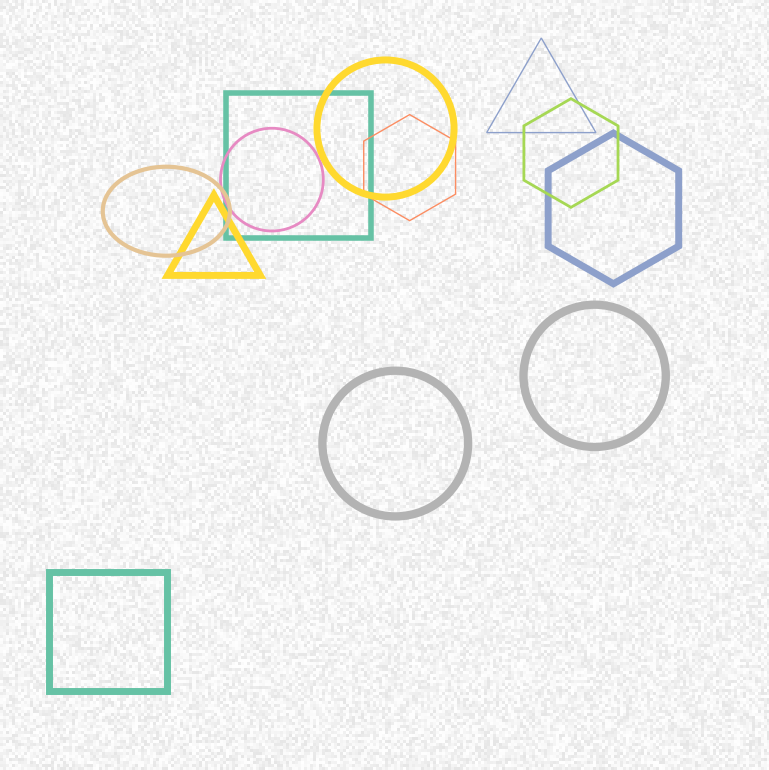[{"shape": "square", "thickness": 2, "radius": 0.47, "center": [0.388, 0.785]}, {"shape": "square", "thickness": 2.5, "radius": 0.39, "center": [0.14, 0.18]}, {"shape": "hexagon", "thickness": 0.5, "radius": 0.34, "center": [0.532, 0.782]}, {"shape": "triangle", "thickness": 0.5, "radius": 0.41, "center": [0.703, 0.869]}, {"shape": "hexagon", "thickness": 2.5, "radius": 0.49, "center": [0.797, 0.729]}, {"shape": "circle", "thickness": 1, "radius": 0.33, "center": [0.353, 0.767]}, {"shape": "hexagon", "thickness": 1, "radius": 0.35, "center": [0.742, 0.801]}, {"shape": "triangle", "thickness": 2.5, "radius": 0.35, "center": [0.278, 0.677]}, {"shape": "circle", "thickness": 2.5, "radius": 0.45, "center": [0.501, 0.833]}, {"shape": "oval", "thickness": 1.5, "radius": 0.41, "center": [0.216, 0.726]}, {"shape": "circle", "thickness": 3, "radius": 0.46, "center": [0.772, 0.512]}, {"shape": "circle", "thickness": 3, "radius": 0.47, "center": [0.513, 0.424]}]